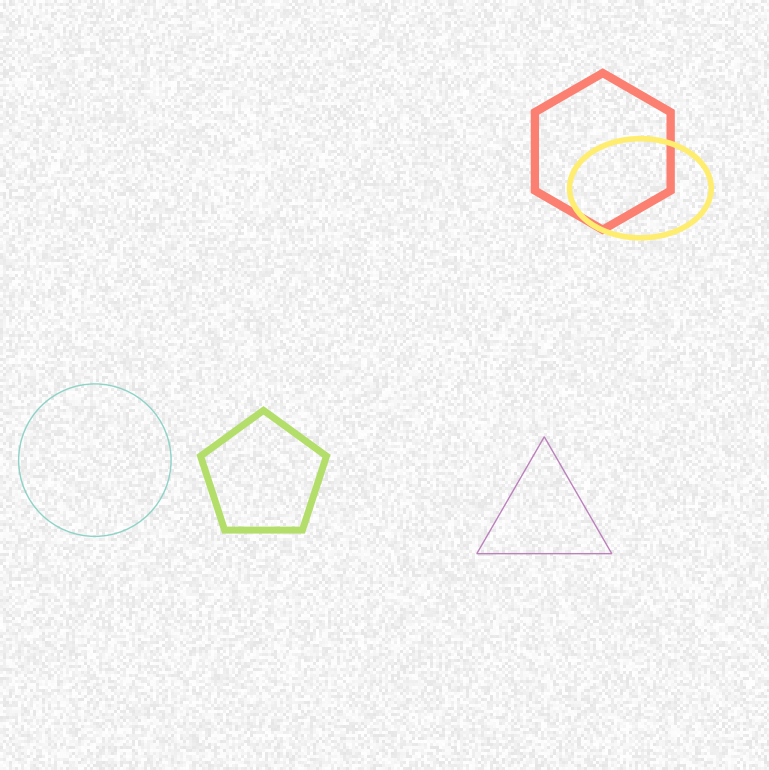[{"shape": "circle", "thickness": 0.5, "radius": 0.49, "center": [0.123, 0.402]}, {"shape": "hexagon", "thickness": 3, "radius": 0.51, "center": [0.783, 0.803]}, {"shape": "pentagon", "thickness": 2.5, "radius": 0.43, "center": [0.342, 0.381]}, {"shape": "triangle", "thickness": 0.5, "radius": 0.51, "center": [0.707, 0.332]}, {"shape": "oval", "thickness": 2, "radius": 0.46, "center": [0.832, 0.756]}]